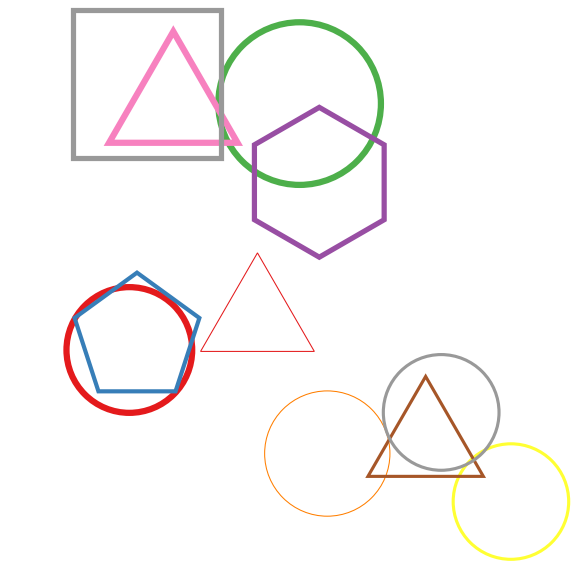[{"shape": "circle", "thickness": 3, "radius": 0.54, "center": [0.224, 0.393]}, {"shape": "triangle", "thickness": 0.5, "radius": 0.57, "center": [0.446, 0.447]}, {"shape": "pentagon", "thickness": 2, "radius": 0.57, "center": [0.237, 0.413]}, {"shape": "circle", "thickness": 3, "radius": 0.7, "center": [0.519, 0.82]}, {"shape": "hexagon", "thickness": 2.5, "radius": 0.65, "center": [0.553, 0.684]}, {"shape": "circle", "thickness": 0.5, "radius": 0.54, "center": [0.567, 0.214]}, {"shape": "circle", "thickness": 1.5, "radius": 0.5, "center": [0.885, 0.131]}, {"shape": "triangle", "thickness": 1.5, "radius": 0.58, "center": [0.737, 0.232]}, {"shape": "triangle", "thickness": 3, "radius": 0.64, "center": [0.3, 0.816]}, {"shape": "circle", "thickness": 1.5, "radius": 0.5, "center": [0.764, 0.285]}, {"shape": "square", "thickness": 2.5, "radius": 0.64, "center": [0.255, 0.853]}]